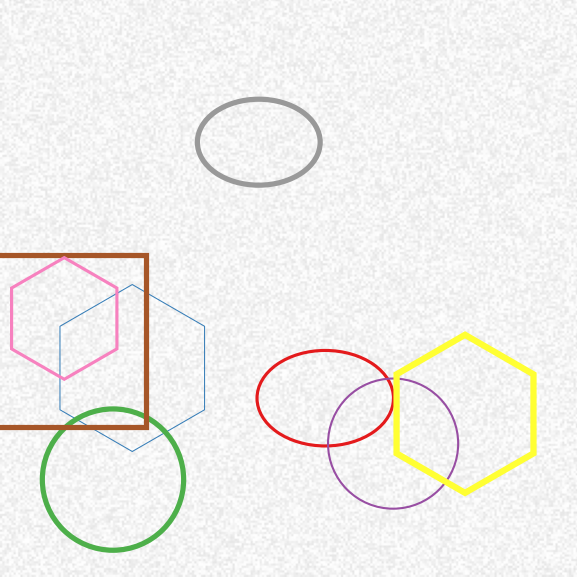[{"shape": "oval", "thickness": 1.5, "radius": 0.59, "center": [0.563, 0.31]}, {"shape": "hexagon", "thickness": 0.5, "radius": 0.72, "center": [0.229, 0.362]}, {"shape": "circle", "thickness": 2.5, "radius": 0.61, "center": [0.196, 0.169]}, {"shape": "circle", "thickness": 1, "radius": 0.56, "center": [0.681, 0.231]}, {"shape": "hexagon", "thickness": 3, "radius": 0.68, "center": [0.805, 0.283]}, {"shape": "square", "thickness": 2.5, "radius": 0.74, "center": [0.104, 0.409]}, {"shape": "hexagon", "thickness": 1.5, "radius": 0.53, "center": [0.111, 0.448]}, {"shape": "oval", "thickness": 2.5, "radius": 0.53, "center": [0.448, 0.753]}]